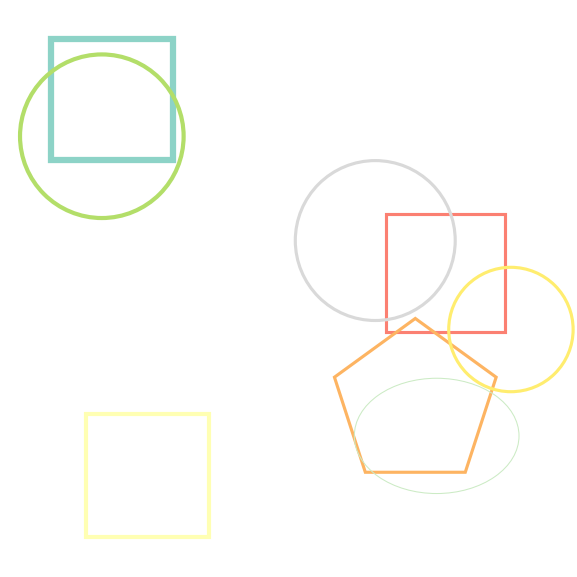[{"shape": "square", "thickness": 3, "radius": 0.53, "center": [0.194, 0.827]}, {"shape": "square", "thickness": 2, "radius": 0.53, "center": [0.255, 0.175]}, {"shape": "square", "thickness": 1.5, "radius": 0.51, "center": [0.771, 0.526]}, {"shape": "pentagon", "thickness": 1.5, "radius": 0.74, "center": [0.719, 0.3]}, {"shape": "circle", "thickness": 2, "radius": 0.71, "center": [0.176, 0.763]}, {"shape": "circle", "thickness": 1.5, "radius": 0.69, "center": [0.65, 0.583]}, {"shape": "oval", "thickness": 0.5, "radius": 0.71, "center": [0.756, 0.244]}, {"shape": "circle", "thickness": 1.5, "radius": 0.54, "center": [0.885, 0.429]}]